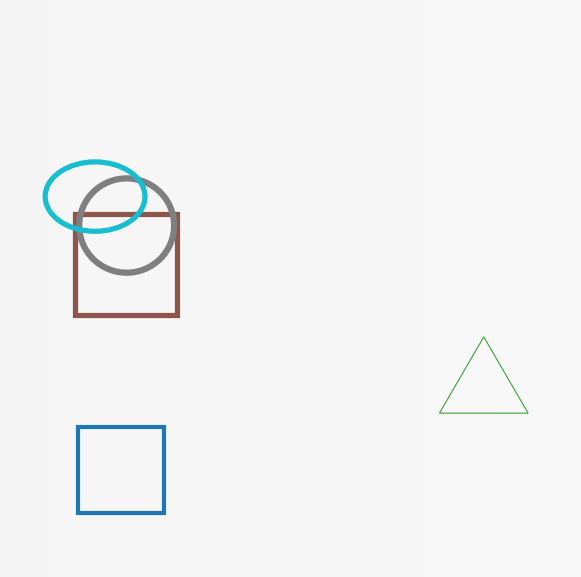[{"shape": "square", "thickness": 2, "radius": 0.37, "center": [0.208, 0.185]}, {"shape": "triangle", "thickness": 0.5, "radius": 0.44, "center": [0.832, 0.328]}, {"shape": "square", "thickness": 2.5, "radius": 0.44, "center": [0.216, 0.541]}, {"shape": "circle", "thickness": 3, "radius": 0.41, "center": [0.218, 0.609]}, {"shape": "oval", "thickness": 2.5, "radius": 0.43, "center": [0.164, 0.659]}]